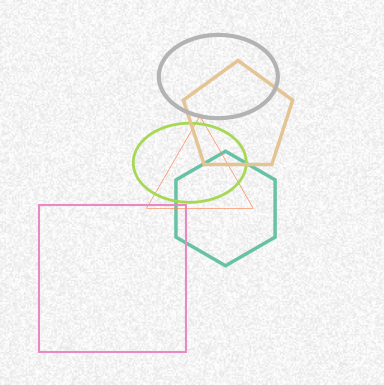[{"shape": "hexagon", "thickness": 2.5, "radius": 0.74, "center": [0.586, 0.458]}, {"shape": "triangle", "thickness": 0.5, "radius": 0.8, "center": [0.519, 0.539]}, {"shape": "square", "thickness": 1.5, "radius": 0.95, "center": [0.293, 0.277]}, {"shape": "oval", "thickness": 2, "radius": 0.73, "center": [0.493, 0.577]}, {"shape": "pentagon", "thickness": 2.5, "radius": 0.75, "center": [0.618, 0.694]}, {"shape": "oval", "thickness": 3, "radius": 0.77, "center": [0.567, 0.801]}]